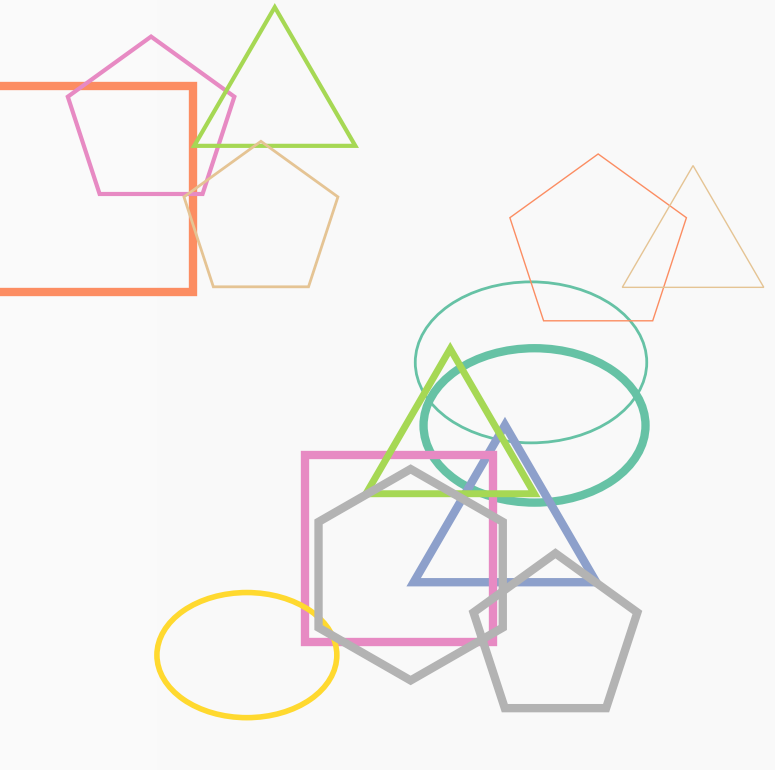[{"shape": "oval", "thickness": 1, "radius": 0.75, "center": [0.685, 0.529]}, {"shape": "oval", "thickness": 3, "radius": 0.72, "center": [0.69, 0.448]}, {"shape": "square", "thickness": 3, "radius": 0.67, "center": [0.115, 0.755]}, {"shape": "pentagon", "thickness": 0.5, "radius": 0.6, "center": [0.772, 0.68]}, {"shape": "triangle", "thickness": 3, "radius": 0.68, "center": [0.652, 0.312]}, {"shape": "square", "thickness": 3, "radius": 0.61, "center": [0.515, 0.288]}, {"shape": "pentagon", "thickness": 1.5, "radius": 0.56, "center": [0.195, 0.839]}, {"shape": "triangle", "thickness": 2.5, "radius": 0.63, "center": [0.581, 0.422]}, {"shape": "triangle", "thickness": 1.5, "radius": 0.6, "center": [0.355, 0.871]}, {"shape": "oval", "thickness": 2, "radius": 0.58, "center": [0.319, 0.149]}, {"shape": "triangle", "thickness": 0.5, "radius": 0.53, "center": [0.894, 0.68]}, {"shape": "pentagon", "thickness": 1, "radius": 0.52, "center": [0.337, 0.712]}, {"shape": "pentagon", "thickness": 3, "radius": 0.56, "center": [0.717, 0.17]}, {"shape": "hexagon", "thickness": 3, "radius": 0.69, "center": [0.53, 0.254]}]